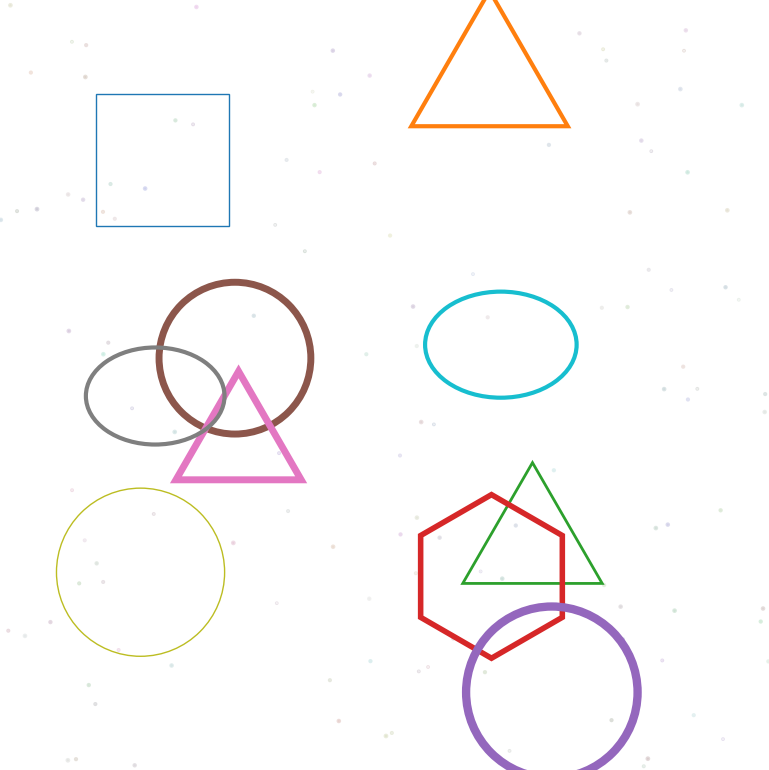[{"shape": "square", "thickness": 0.5, "radius": 0.43, "center": [0.211, 0.792]}, {"shape": "triangle", "thickness": 1.5, "radius": 0.59, "center": [0.636, 0.895]}, {"shape": "triangle", "thickness": 1, "radius": 0.52, "center": [0.692, 0.295]}, {"shape": "hexagon", "thickness": 2, "radius": 0.53, "center": [0.638, 0.251]}, {"shape": "circle", "thickness": 3, "radius": 0.56, "center": [0.717, 0.101]}, {"shape": "circle", "thickness": 2.5, "radius": 0.49, "center": [0.305, 0.535]}, {"shape": "triangle", "thickness": 2.5, "radius": 0.47, "center": [0.31, 0.424]}, {"shape": "oval", "thickness": 1.5, "radius": 0.45, "center": [0.202, 0.486]}, {"shape": "circle", "thickness": 0.5, "radius": 0.55, "center": [0.183, 0.257]}, {"shape": "oval", "thickness": 1.5, "radius": 0.49, "center": [0.65, 0.552]}]